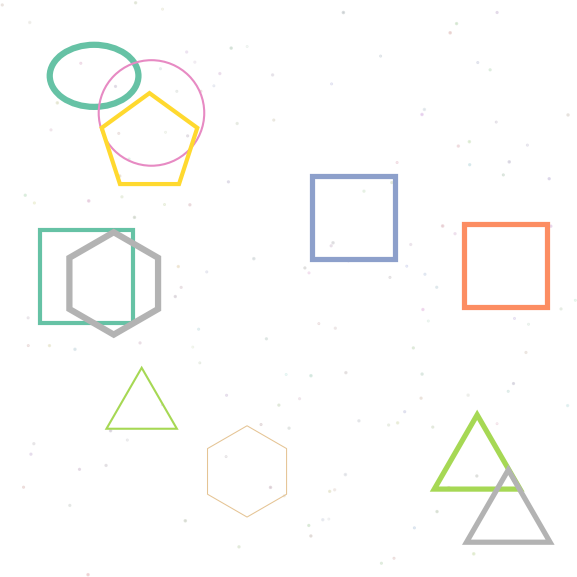[{"shape": "oval", "thickness": 3, "radius": 0.38, "center": [0.163, 0.868]}, {"shape": "square", "thickness": 2, "radius": 0.4, "center": [0.15, 0.52]}, {"shape": "square", "thickness": 2.5, "radius": 0.36, "center": [0.876, 0.539]}, {"shape": "square", "thickness": 2.5, "radius": 0.36, "center": [0.613, 0.622]}, {"shape": "circle", "thickness": 1, "radius": 0.46, "center": [0.262, 0.804]}, {"shape": "triangle", "thickness": 1, "radius": 0.35, "center": [0.245, 0.292]}, {"shape": "triangle", "thickness": 2.5, "radius": 0.43, "center": [0.826, 0.195]}, {"shape": "pentagon", "thickness": 2, "radius": 0.44, "center": [0.259, 0.751]}, {"shape": "hexagon", "thickness": 0.5, "radius": 0.4, "center": [0.428, 0.183]}, {"shape": "triangle", "thickness": 2.5, "radius": 0.42, "center": [0.88, 0.102]}, {"shape": "hexagon", "thickness": 3, "radius": 0.44, "center": [0.197, 0.508]}]